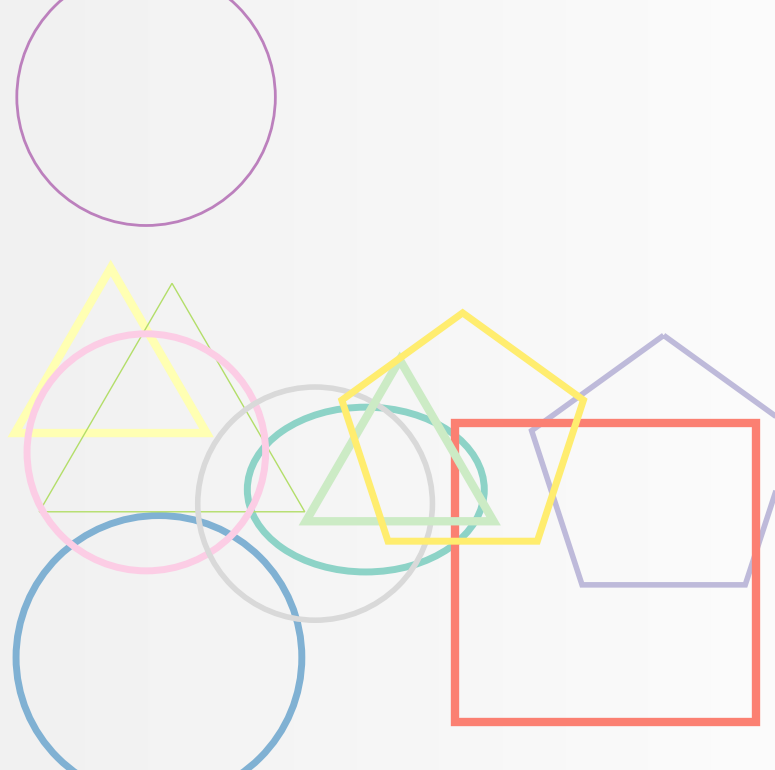[{"shape": "oval", "thickness": 2.5, "radius": 0.76, "center": [0.472, 0.364]}, {"shape": "triangle", "thickness": 3, "radius": 0.71, "center": [0.143, 0.509]}, {"shape": "pentagon", "thickness": 2, "radius": 0.9, "center": [0.856, 0.385]}, {"shape": "square", "thickness": 3, "radius": 0.97, "center": [0.781, 0.256]}, {"shape": "circle", "thickness": 2.5, "radius": 0.92, "center": [0.205, 0.146]}, {"shape": "triangle", "thickness": 0.5, "radius": 0.99, "center": [0.222, 0.434]}, {"shape": "circle", "thickness": 2.5, "radius": 0.77, "center": [0.189, 0.413]}, {"shape": "circle", "thickness": 2, "radius": 0.76, "center": [0.407, 0.346]}, {"shape": "circle", "thickness": 1, "radius": 0.83, "center": [0.188, 0.874]}, {"shape": "triangle", "thickness": 3, "radius": 0.7, "center": [0.516, 0.393]}, {"shape": "pentagon", "thickness": 2.5, "radius": 0.82, "center": [0.597, 0.43]}]